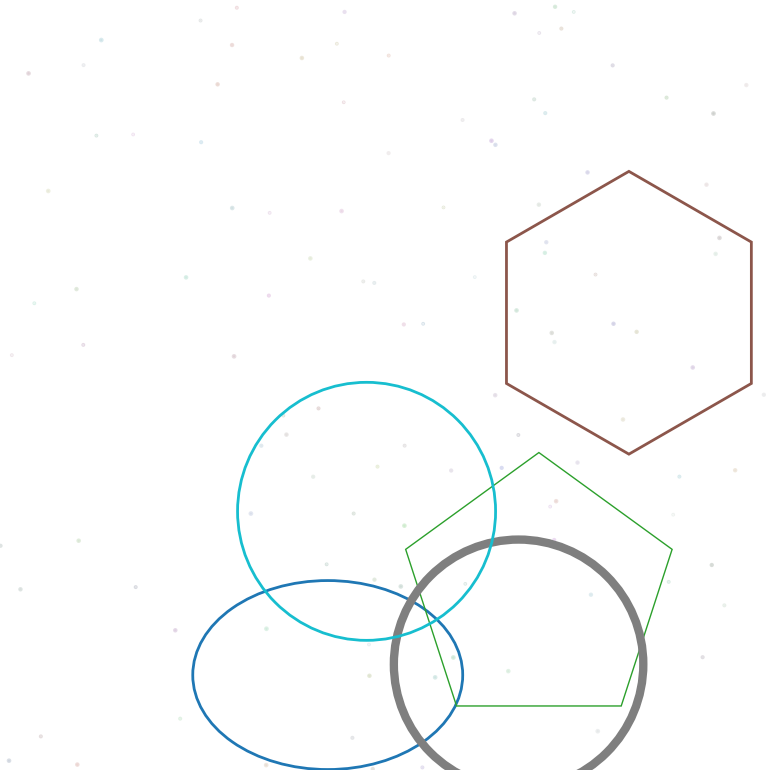[{"shape": "oval", "thickness": 1, "radius": 0.88, "center": [0.426, 0.123]}, {"shape": "pentagon", "thickness": 0.5, "radius": 0.91, "center": [0.7, 0.23]}, {"shape": "hexagon", "thickness": 1, "radius": 0.92, "center": [0.817, 0.594]}, {"shape": "circle", "thickness": 3, "radius": 0.81, "center": [0.673, 0.137]}, {"shape": "circle", "thickness": 1, "radius": 0.84, "center": [0.476, 0.336]}]